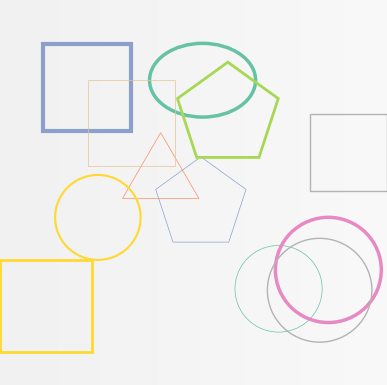[{"shape": "oval", "thickness": 2.5, "radius": 0.68, "center": [0.523, 0.792]}, {"shape": "circle", "thickness": 0.5, "radius": 0.56, "center": [0.719, 0.25]}, {"shape": "triangle", "thickness": 0.5, "radius": 0.57, "center": [0.415, 0.541]}, {"shape": "square", "thickness": 3, "radius": 0.57, "center": [0.225, 0.774]}, {"shape": "pentagon", "thickness": 0.5, "radius": 0.61, "center": [0.518, 0.47]}, {"shape": "circle", "thickness": 2.5, "radius": 0.68, "center": [0.847, 0.299]}, {"shape": "pentagon", "thickness": 2, "radius": 0.68, "center": [0.588, 0.702]}, {"shape": "square", "thickness": 2, "radius": 0.6, "center": [0.119, 0.204]}, {"shape": "circle", "thickness": 1.5, "radius": 0.55, "center": [0.253, 0.435]}, {"shape": "square", "thickness": 0.5, "radius": 0.56, "center": [0.34, 0.681]}, {"shape": "square", "thickness": 1, "radius": 0.5, "center": [0.9, 0.603]}, {"shape": "circle", "thickness": 1, "radius": 0.67, "center": [0.825, 0.246]}]